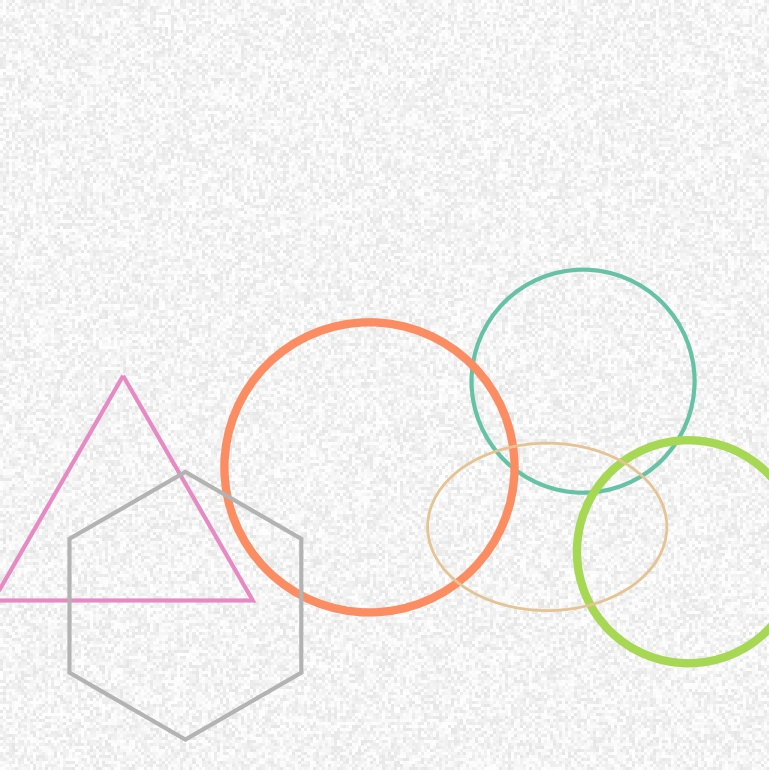[{"shape": "circle", "thickness": 1.5, "radius": 0.72, "center": [0.757, 0.505]}, {"shape": "circle", "thickness": 3, "radius": 0.94, "center": [0.48, 0.393]}, {"shape": "triangle", "thickness": 1.5, "radius": 0.97, "center": [0.16, 0.317]}, {"shape": "circle", "thickness": 3, "radius": 0.72, "center": [0.894, 0.283]}, {"shape": "oval", "thickness": 1, "radius": 0.78, "center": [0.711, 0.316]}, {"shape": "hexagon", "thickness": 1.5, "radius": 0.87, "center": [0.241, 0.213]}]